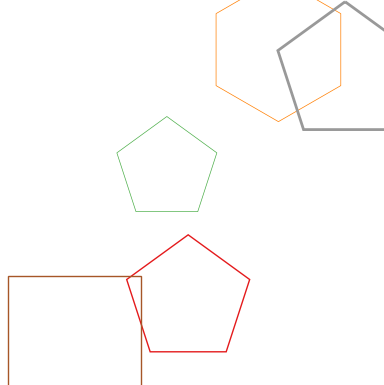[{"shape": "pentagon", "thickness": 1, "radius": 0.84, "center": [0.489, 0.222]}, {"shape": "pentagon", "thickness": 0.5, "radius": 0.68, "center": [0.433, 0.561]}, {"shape": "hexagon", "thickness": 0.5, "radius": 0.94, "center": [0.723, 0.871]}, {"shape": "square", "thickness": 1, "radius": 0.86, "center": [0.195, 0.111]}, {"shape": "pentagon", "thickness": 2, "radius": 0.92, "center": [0.896, 0.812]}]